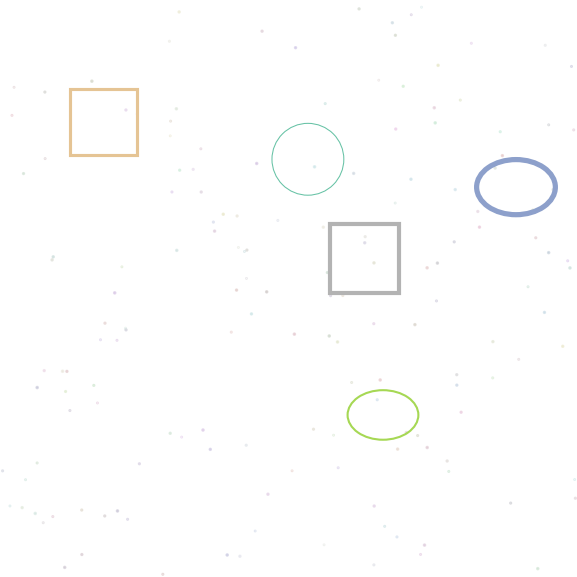[{"shape": "circle", "thickness": 0.5, "radius": 0.31, "center": [0.533, 0.723]}, {"shape": "oval", "thickness": 2.5, "radius": 0.34, "center": [0.893, 0.675]}, {"shape": "oval", "thickness": 1, "radius": 0.31, "center": [0.663, 0.281]}, {"shape": "square", "thickness": 1.5, "radius": 0.29, "center": [0.179, 0.788]}, {"shape": "square", "thickness": 2, "radius": 0.3, "center": [0.631, 0.551]}]